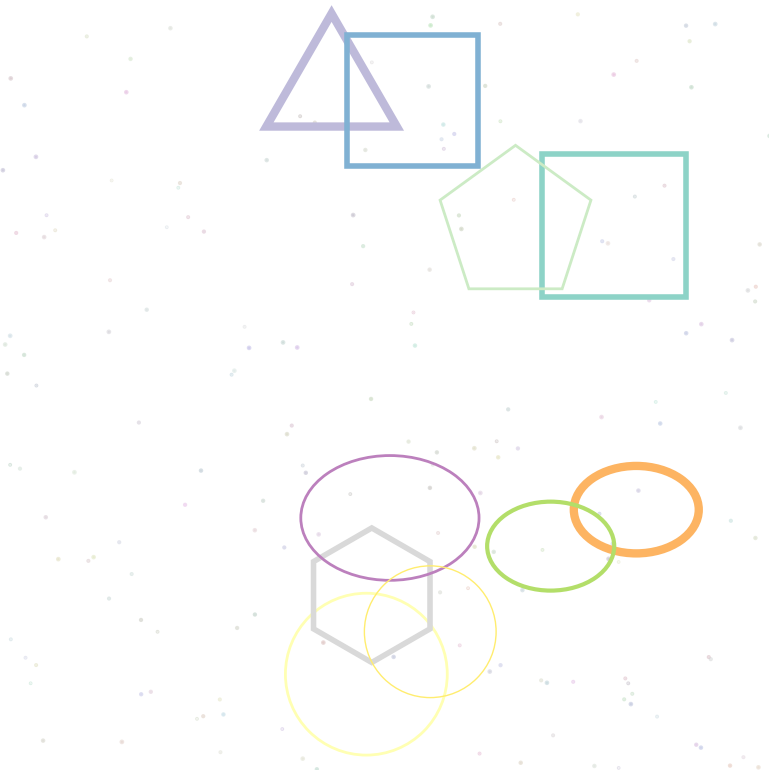[{"shape": "square", "thickness": 2, "radius": 0.47, "center": [0.797, 0.707]}, {"shape": "circle", "thickness": 1, "radius": 0.53, "center": [0.476, 0.124]}, {"shape": "triangle", "thickness": 3, "radius": 0.49, "center": [0.431, 0.885]}, {"shape": "square", "thickness": 2, "radius": 0.42, "center": [0.536, 0.87]}, {"shape": "oval", "thickness": 3, "radius": 0.41, "center": [0.826, 0.338]}, {"shape": "oval", "thickness": 1.5, "radius": 0.41, "center": [0.715, 0.291]}, {"shape": "hexagon", "thickness": 2, "radius": 0.44, "center": [0.483, 0.227]}, {"shape": "oval", "thickness": 1, "radius": 0.58, "center": [0.506, 0.327]}, {"shape": "pentagon", "thickness": 1, "radius": 0.52, "center": [0.669, 0.708]}, {"shape": "circle", "thickness": 0.5, "radius": 0.43, "center": [0.559, 0.18]}]